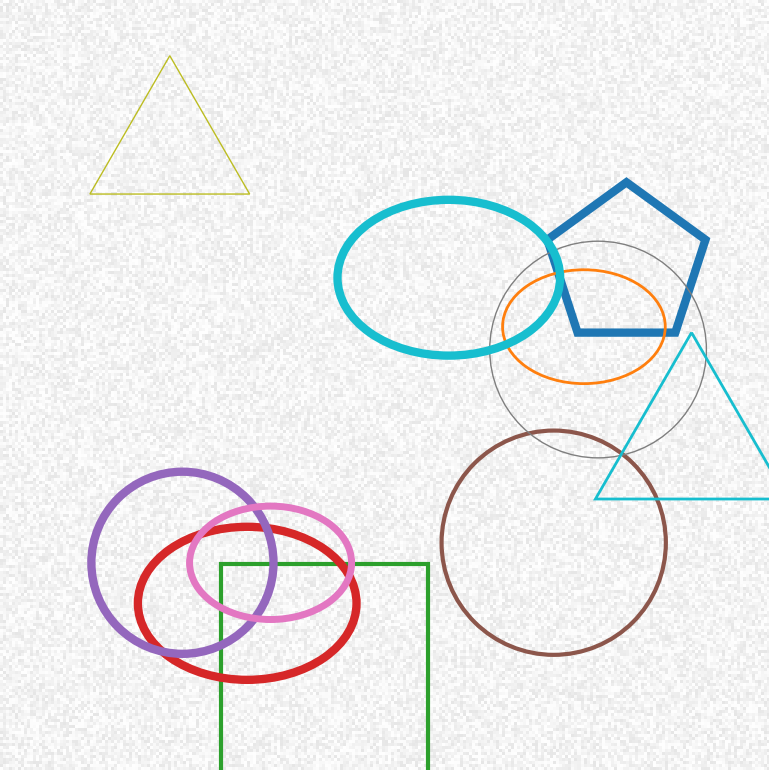[{"shape": "pentagon", "thickness": 3, "radius": 0.54, "center": [0.814, 0.655]}, {"shape": "oval", "thickness": 1, "radius": 0.53, "center": [0.758, 0.576]}, {"shape": "square", "thickness": 1.5, "radius": 0.67, "center": [0.421, 0.133]}, {"shape": "oval", "thickness": 3, "radius": 0.71, "center": [0.321, 0.216]}, {"shape": "circle", "thickness": 3, "radius": 0.59, "center": [0.237, 0.269]}, {"shape": "circle", "thickness": 1.5, "radius": 0.73, "center": [0.719, 0.295]}, {"shape": "oval", "thickness": 2.5, "radius": 0.53, "center": [0.351, 0.269]}, {"shape": "circle", "thickness": 0.5, "radius": 0.7, "center": [0.777, 0.546]}, {"shape": "triangle", "thickness": 0.5, "radius": 0.6, "center": [0.22, 0.808]}, {"shape": "triangle", "thickness": 1, "radius": 0.72, "center": [0.898, 0.424]}, {"shape": "oval", "thickness": 3, "radius": 0.72, "center": [0.583, 0.639]}]